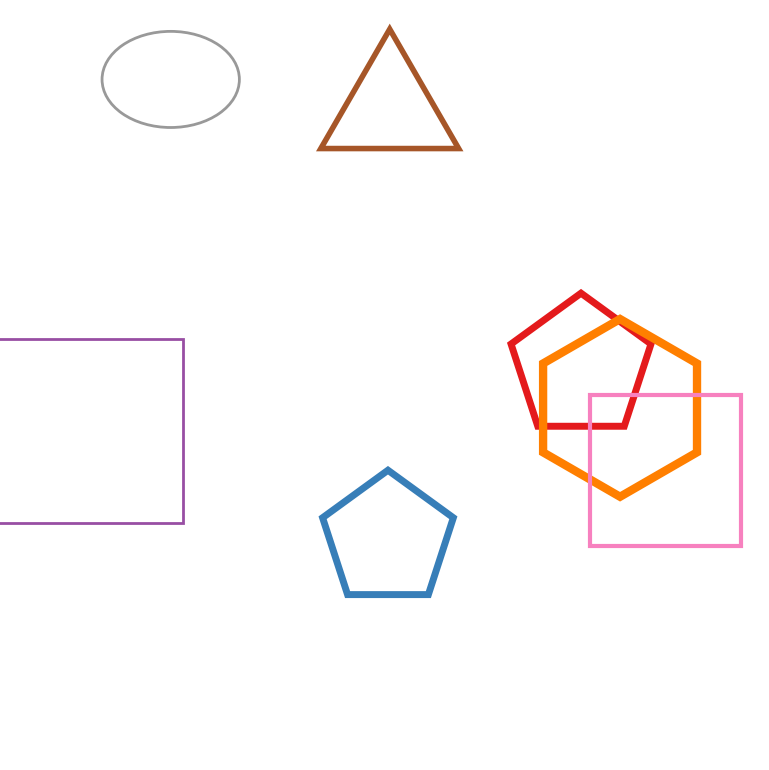[{"shape": "pentagon", "thickness": 2.5, "radius": 0.48, "center": [0.755, 0.524]}, {"shape": "pentagon", "thickness": 2.5, "radius": 0.45, "center": [0.504, 0.3]}, {"shape": "square", "thickness": 1, "radius": 0.6, "center": [0.118, 0.44]}, {"shape": "hexagon", "thickness": 3, "radius": 0.58, "center": [0.805, 0.47]}, {"shape": "triangle", "thickness": 2, "radius": 0.52, "center": [0.506, 0.859]}, {"shape": "square", "thickness": 1.5, "radius": 0.49, "center": [0.865, 0.389]}, {"shape": "oval", "thickness": 1, "radius": 0.45, "center": [0.222, 0.897]}]